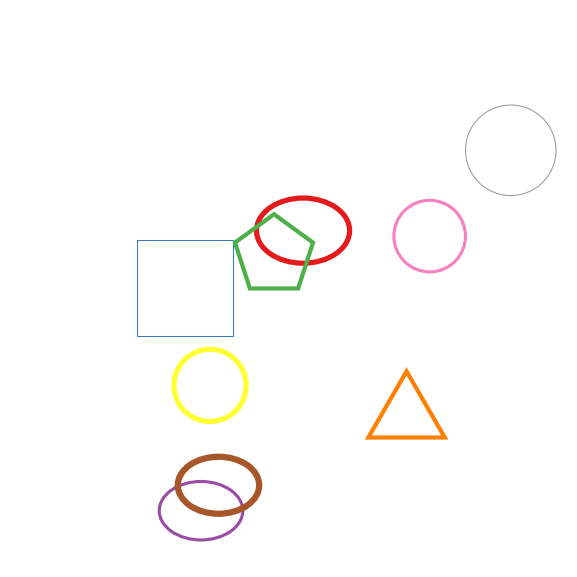[{"shape": "oval", "thickness": 2.5, "radius": 0.4, "center": [0.525, 0.6]}, {"shape": "square", "thickness": 0.5, "radius": 0.42, "center": [0.32, 0.501]}, {"shape": "pentagon", "thickness": 2, "radius": 0.36, "center": [0.474, 0.557]}, {"shape": "oval", "thickness": 1.5, "radius": 0.36, "center": [0.348, 0.115]}, {"shape": "triangle", "thickness": 2, "radius": 0.38, "center": [0.704, 0.28]}, {"shape": "circle", "thickness": 2.5, "radius": 0.31, "center": [0.364, 0.332]}, {"shape": "oval", "thickness": 3, "radius": 0.35, "center": [0.378, 0.159]}, {"shape": "circle", "thickness": 1.5, "radius": 0.31, "center": [0.744, 0.59]}, {"shape": "circle", "thickness": 0.5, "radius": 0.39, "center": [0.884, 0.739]}]